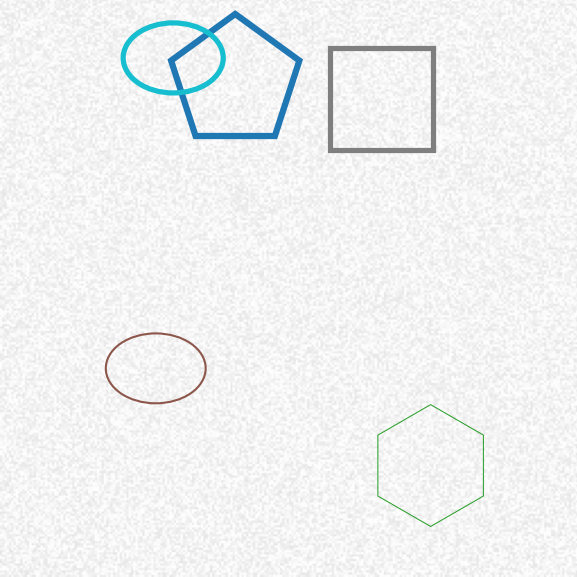[{"shape": "pentagon", "thickness": 3, "radius": 0.58, "center": [0.407, 0.858]}, {"shape": "hexagon", "thickness": 0.5, "radius": 0.53, "center": [0.746, 0.193]}, {"shape": "oval", "thickness": 1, "radius": 0.43, "center": [0.27, 0.361]}, {"shape": "square", "thickness": 2.5, "radius": 0.44, "center": [0.661, 0.828]}, {"shape": "oval", "thickness": 2.5, "radius": 0.43, "center": [0.3, 0.899]}]